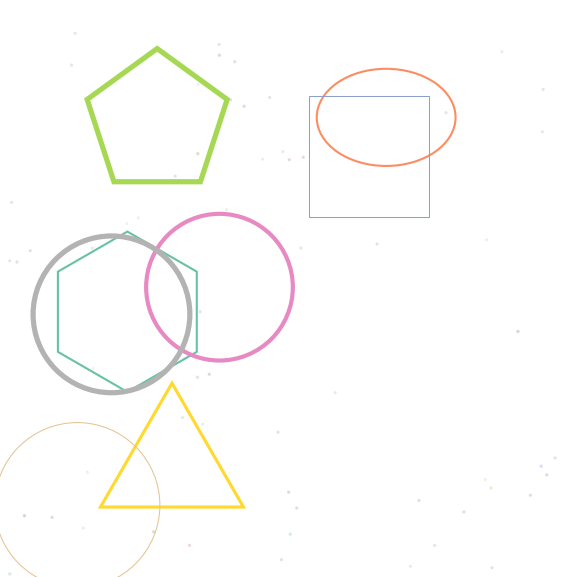[{"shape": "hexagon", "thickness": 1, "radius": 0.69, "center": [0.221, 0.459]}, {"shape": "oval", "thickness": 1, "radius": 0.6, "center": [0.669, 0.796]}, {"shape": "square", "thickness": 0.5, "radius": 0.52, "center": [0.639, 0.728]}, {"shape": "circle", "thickness": 2, "radius": 0.64, "center": [0.38, 0.502]}, {"shape": "pentagon", "thickness": 2.5, "radius": 0.64, "center": [0.272, 0.788]}, {"shape": "triangle", "thickness": 1.5, "radius": 0.71, "center": [0.298, 0.193]}, {"shape": "circle", "thickness": 0.5, "radius": 0.72, "center": [0.134, 0.124]}, {"shape": "circle", "thickness": 2.5, "radius": 0.68, "center": [0.193, 0.455]}]